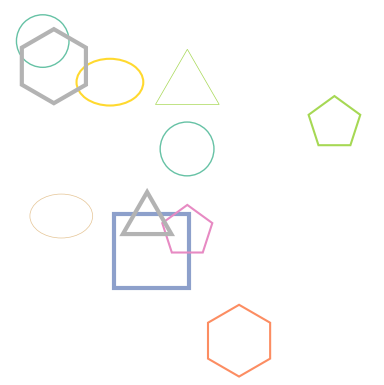[{"shape": "circle", "thickness": 1, "radius": 0.34, "center": [0.111, 0.893]}, {"shape": "circle", "thickness": 1, "radius": 0.35, "center": [0.486, 0.613]}, {"shape": "hexagon", "thickness": 1.5, "radius": 0.47, "center": [0.621, 0.115]}, {"shape": "square", "thickness": 3, "radius": 0.48, "center": [0.393, 0.349]}, {"shape": "pentagon", "thickness": 1.5, "radius": 0.34, "center": [0.486, 0.399]}, {"shape": "triangle", "thickness": 0.5, "radius": 0.48, "center": [0.487, 0.776]}, {"shape": "pentagon", "thickness": 1.5, "radius": 0.35, "center": [0.869, 0.68]}, {"shape": "oval", "thickness": 1.5, "radius": 0.43, "center": [0.285, 0.787]}, {"shape": "oval", "thickness": 0.5, "radius": 0.41, "center": [0.159, 0.439]}, {"shape": "triangle", "thickness": 3, "radius": 0.36, "center": [0.382, 0.428]}, {"shape": "hexagon", "thickness": 3, "radius": 0.48, "center": [0.14, 0.828]}]